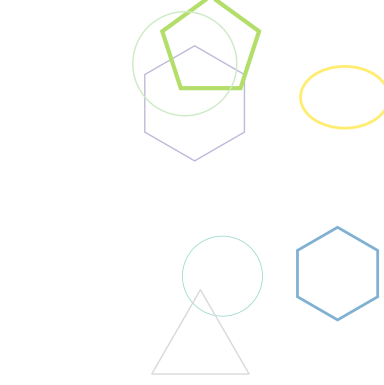[{"shape": "circle", "thickness": 0.5, "radius": 0.52, "center": [0.578, 0.283]}, {"shape": "hexagon", "thickness": 1, "radius": 0.75, "center": [0.506, 0.732]}, {"shape": "hexagon", "thickness": 2, "radius": 0.6, "center": [0.877, 0.289]}, {"shape": "pentagon", "thickness": 3, "radius": 0.66, "center": [0.547, 0.878]}, {"shape": "triangle", "thickness": 1, "radius": 0.73, "center": [0.521, 0.101]}, {"shape": "circle", "thickness": 1, "radius": 0.68, "center": [0.48, 0.834]}, {"shape": "oval", "thickness": 2, "radius": 0.57, "center": [0.895, 0.747]}]